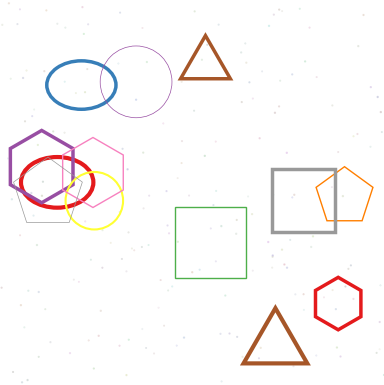[{"shape": "oval", "thickness": 3, "radius": 0.47, "center": [0.149, 0.526]}, {"shape": "hexagon", "thickness": 2.5, "radius": 0.34, "center": [0.878, 0.211]}, {"shape": "oval", "thickness": 2.5, "radius": 0.45, "center": [0.211, 0.779]}, {"shape": "square", "thickness": 1, "radius": 0.46, "center": [0.546, 0.37]}, {"shape": "circle", "thickness": 0.5, "radius": 0.47, "center": [0.353, 0.787]}, {"shape": "hexagon", "thickness": 2.5, "radius": 0.47, "center": [0.108, 0.567]}, {"shape": "pentagon", "thickness": 1, "radius": 0.39, "center": [0.895, 0.489]}, {"shape": "circle", "thickness": 1.5, "radius": 0.37, "center": [0.245, 0.479]}, {"shape": "triangle", "thickness": 2.5, "radius": 0.37, "center": [0.534, 0.833]}, {"shape": "triangle", "thickness": 3, "radius": 0.48, "center": [0.715, 0.104]}, {"shape": "hexagon", "thickness": 1, "radius": 0.45, "center": [0.241, 0.552]}, {"shape": "square", "thickness": 2.5, "radius": 0.41, "center": [0.788, 0.479]}, {"shape": "pentagon", "thickness": 0.5, "radius": 0.47, "center": [0.125, 0.498]}]